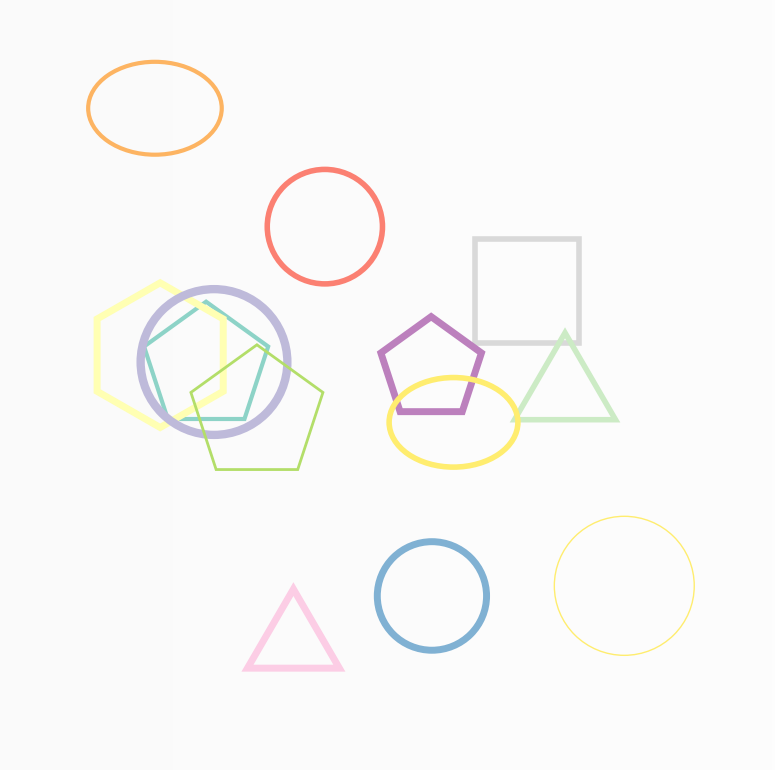[{"shape": "pentagon", "thickness": 1.5, "radius": 0.42, "center": [0.266, 0.524]}, {"shape": "hexagon", "thickness": 2.5, "radius": 0.47, "center": [0.207, 0.539]}, {"shape": "circle", "thickness": 3, "radius": 0.47, "center": [0.276, 0.53]}, {"shape": "circle", "thickness": 2, "radius": 0.37, "center": [0.419, 0.706]}, {"shape": "circle", "thickness": 2.5, "radius": 0.35, "center": [0.557, 0.226]}, {"shape": "oval", "thickness": 1.5, "radius": 0.43, "center": [0.2, 0.859]}, {"shape": "pentagon", "thickness": 1, "radius": 0.45, "center": [0.332, 0.463]}, {"shape": "triangle", "thickness": 2.5, "radius": 0.34, "center": [0.379, 0.166]}, {"shape": "square", "thickness": 2, "radius": 0.34, "center": [0.68, 0.622]}, {"shape": "pentagon", "thickness": 2.5, "radius": 0.34, "center": [0.556, 0.521]}, {"shape": "triangle", "thickness": 2, "radius": 0.38, "center": [0.729, 0.493]}, {"shape": "circle", "thickness": 0.5, "radius": 0.45, "center": [0.806, 0.239]}, {"shape": "oval", "thickness": 2, "radius": 0.42, "center": [0.585, 0.452]}]